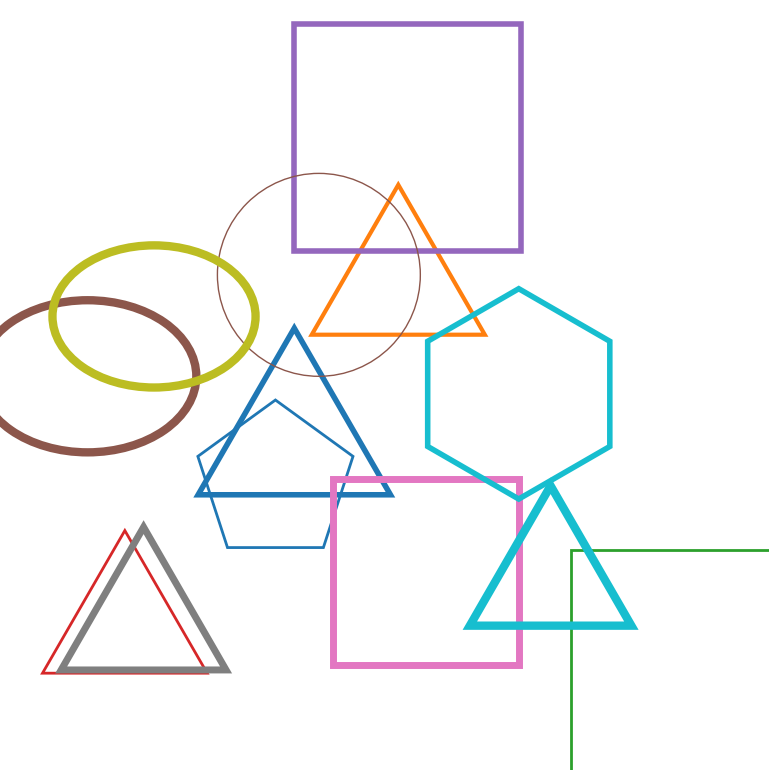[{"shape": "pentagon", "thickness": 1, "radius": 0.53, "center": [0.358, 0.375]}, {"shape": "triangle", "thickness": 2, "radius": 0.72, "center": [0.382, 0.43]}, {"shape": "triangle", "thickness": 1.5, "radius": 0.65, "center": [0.517, 0.63]}, {"shape": "square", "thickness": 1, "radius": 0.74, "center": [0.889, 0.137]}, {"shape": "triangle", "thickness": 1, "radius": 0.62, "center": [0.162, 0.187]}, {"shape": "square", "thickness": 2, "radius": 0.74, "center": [0.529, 0.822]}, {"shape": "oval", "thickness": 3, "radius": 0.71, "center": [0.114, 0.511]}, {"shape": "circle", "thickness": 0.5, "radius": 0.66, "center": [0.414, 0.643]}, {"shape": "square", "thickness": 2.5, "radius": 0.6, "center": [0.553, 0.257]}, {"shape": "triangle", "thickness": 2.5, "radius": 0.62, "center": [0.186, 0.192]}, {"shape": "oval", "thickness": 3, "radius": 0.66, "center": [0.2, 0.589]}, {"shape": "hexagon", "thickness": 2, "radius": 0.68, "center": [0.674, 0.488]}, {"shape": "triangle", "thickness": 3, "radius": 0.61, "center": [0.715, 0.248]}]